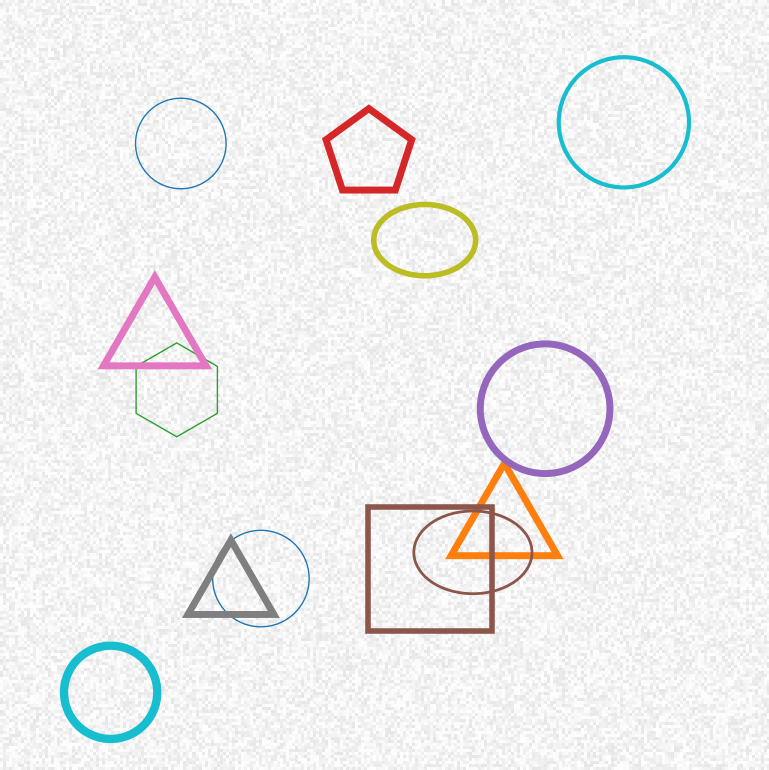[{"shape": "circle", "thickness": 0.5, "radius": 0.29, "center": [0.235, 0.814]}, {"shape": "circle", "thickness": 0.5, "radius": 0.31, "center": [0.339, 0.249]}, {"shape": "triangle", "thickness": 2.5, "radius": 0.4, "center": [0.655, 0.318]}, {"shape": "hexagon", "thickness": 0.5, "radius": 0.3, "center": [0.23, 0.494]}, {"shape": "pentagon", "thickness": 2.5, "radius": 0.29, "center": [0.479, 0.8]}, {"shape": "circle", "thickness": 2.5, "radius": 0.42, "center": [0.708, 0.469]}, {"shape": "oval", "thickness": 1, "radius": 0.38, "center": [0.614, 0.283]}, {"shape": "square", "thickness": 2, "radius": 0.4, "center": [0.558, 0.261]}, {"shape": "triangle", "thickness": 2.5, "radius": 0.38, "center": [0.201, 0.563]}, {"shape": "triangle", "thickness": 2.5, "radius": 0.32, "center": [0.3, 0.234]}, {"shape": "oval", "thickness": 2, "radius": 0.33, "center": [0.552, 0.688]}, {"shape": "circle", "thickness": 1.5, "radius": 0.42, "center": [0.81, 0.841]}, {"shape": "circle", "thickness": 3, "radius": 0.3, "center": [0.144, 0.101]}]